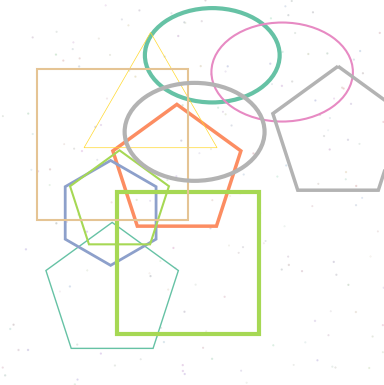[{"shape": "oval", "thickness": 3, "radius": 0.88, "center": [0.551, 0.856]}, {"shape": "pentagon", "thickness": 1, "radius": 0.9, "center": [0.291, 0.241]}, {"shape": "pentagon", "thickness": 2.5, "radius": 0.87, "center": [0.459, 0.554]}, {"shape": "hexagon", "thickness": 2, "radius": 0.68, "center": [0.287, 0.447]}, {"shape": "oval", "thickness": 1.5, "radius": 0.92, "center": [0.733, 0.813]}, {"shape": "square", "thickness": 3, "radius": 0.92, "center": [0.489, 0.318]}, {"shape": "pentagon", "thickness": 1.5, "radius": 0.68, "center": [0.31, 0.475]}, {"shape": "triangle", "thickness": 0.5, "radius": 1.0, "center": [0.391, 0.716]}, {"shape": "square", "thickness": 1.5, "radius": 0.98, "center": [0.292, 0.626]}, {"shape": "pentagon", "thickness": 2.5, "radius": 0.89, "center": [0.878, 0.65]}, {"shape": "oval", "thickness": 3, "radius": 0.91, "center": [0.505, 0.658]}]